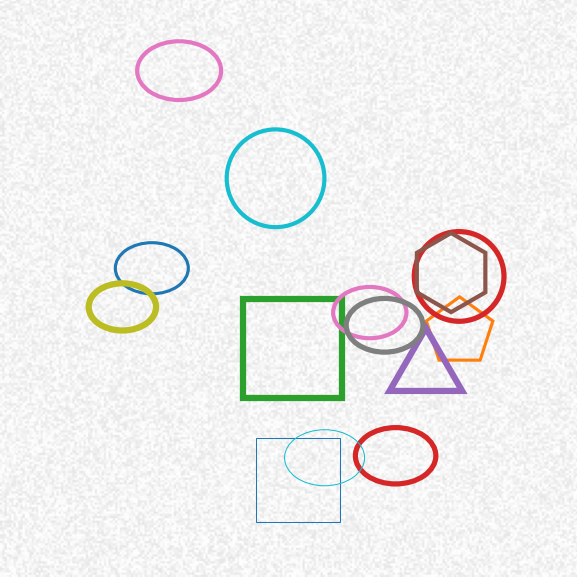[{"shape": "square", "thickness": 0.5, "radius": 0.36, "center": [0.516, 0.168]}, {"shape": "oval", "thickness": 1.5, "radius": 0.32, "center": [0.263, 0.535]}, {"shape": "pentagon", "thickness": 1.5, "radius": 0.3, "center": [0.796, 0.425]}, {"shape": "square", "thickness": 3, "radius": 0.43, "center": [0.506, 0.396]}, {"shape": "circle", "thickness": 2.5, "radius": 0.39, "center": [0.795, 0.52]}, {"shape": "oval", "thickness": 2.5, "radius": 0.35, "center": [0.685, 0.21]}, {"shape": "triangle", "thickness": 3, "radius": 0.36, "center": [0.737, 0.358]}, {"shape": "hexagon", "thickness": 2, "radius": 0.34, "center": [0.781, 0.527]}, {"shape": "oval", "thickness": 2, "radius": 0.32, "center": [0.64, 0.458]}, {"shape": "oval", "thickness": 2, "radius": 0.36, "center": [0.31, 0.877]}, {"shape": "oval", "thickness": 2.5, "radius": 0.33, "center": [0.666, 0.436]}, {"shape": "oval", "thickness": 3, "radius": 0.29, "center": [0.212, 0.468]}, {"shape": "circle", "thickness": 2, "radius": 0.42, "center": [0.477, 0.69]}, {"shape": "oval", "thickness": 0.5, "radius": 0.35, "center": [0.562, 0.207]}]